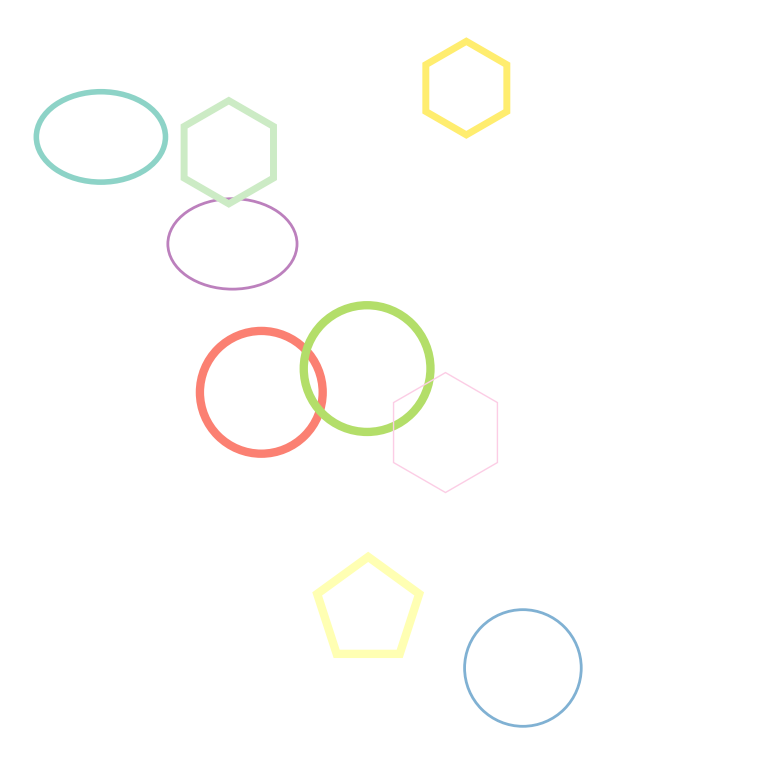[{"shape": "oval", "thickness": 2, "radius": 0.42, "center": [0.131, 0.822]}, {"shape": "pentagon", "thickness": 3, "radius": 0.35, "center": [0.478, 0.207]}, {"shape": "circle", "thickness": 3, "radius": 0.4, "center": [0.339, 0.491]}, {"shape": "circle", "thickness": 1, "radius": 0.38, "center": [0.679, 0.132]}, {"shape": "circle", "thickness": 3, "radius": 0.41, "center": [0.477, 0.521]}, {"shape": "hexagon", "thickness": 0.5, "radius": 0.39, "center": [0.579, 0.438]}, {"shape": "oval", "thickness": 1, "radius": 0.42, "center": [0.302, 0.683]}, {"shape": "hexagon", "thickness": 2.5, "radius": 0.34, "center": [0.297, 0.802]}, {"shape": "hexagon", "thickness": 2.5, "radius": 0.3, "center": [0.606, 0.886]}]